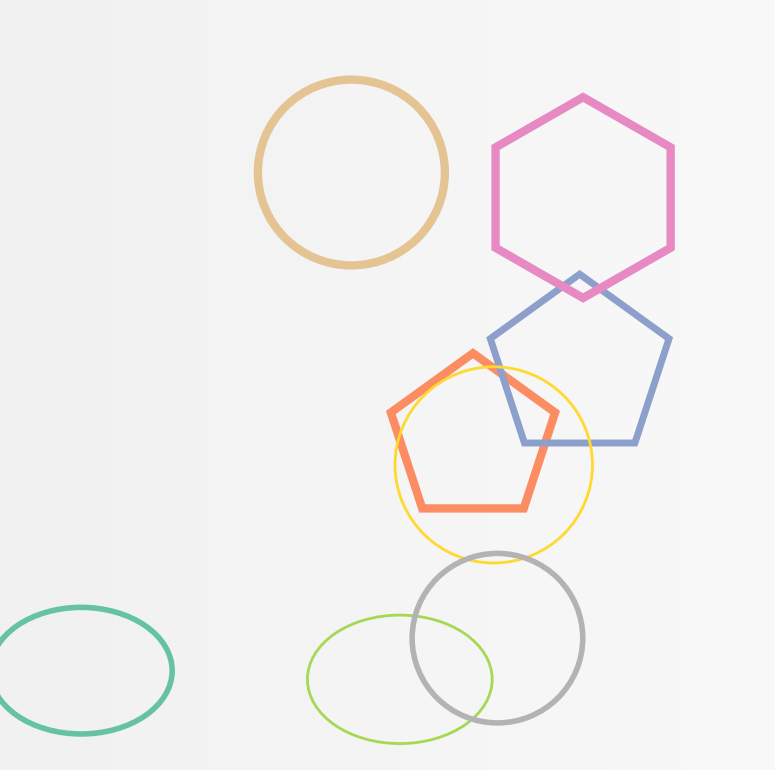[{"shape": "oval", "thickness": 2, "radius": 0.59, "center": [0.105, 0.129]}, {"shape": "pentagon", "thickness": 3, "radius": 0.56, "center": [0.61, 0.43]}, {"shape": "pentagon", "thickness": 2.5, "radius": 0.61, "center": [0.748, 0.523]}, {"shape": "hexagon", "thickness": 3, "radius": 0.65, "center": [0.752, 0.743]}, {"shape": "oval", "thickness": 1, "radius": 0.6, "center": [0.516, 0.118]}, {"shape": "circle", "thickness": 1, "radius": 0.64, "center": [0.637, 0.396]}, {"shape": "circle", "thickness": 3, "radius": 0.6, "center": [0.453, 0.776]}, {"shape": "circle", "thickness": 2, "radius": 0.55, "center": [0.642, 0.171]}]